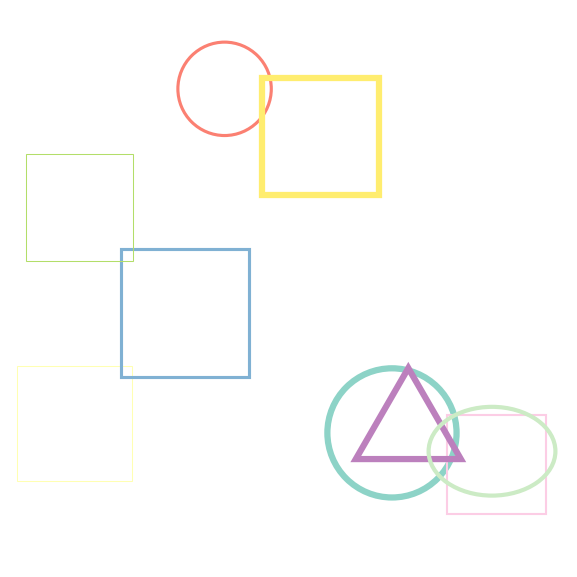[{"shape": "circle", "thickness": 3, "radius": 0.56, "center": [0.679, 0.25]}, {"shape": "square", "thickness": 0.5, "radius": 0.5, "center": [0.13, 0.266]}, {"shape": "circle", "thickness": 1.5, "radius": 0.4, "center": [0.389, 0.845]}, {"shape": "square", "thickness": 1.5, "radius": 0.56, "center": [0.32, 0.457]}, {"shape": "square", "thickness": 0.5, "radius": 0.46, "center": [0.137, 0.64]}, {"shape": "square", "thickness": 1, "radius": 0.43, "center": [0.86, 0.195]}, {"shape": "triangle", "thickness": 3, "radius": 0.52, "center": [0.707, 0.257]}, {"shape": "oval", "thickness": 2, "radius": 0.55, "center": [0.852, 0.218]}, {"shape": "square", "thickness": 3, "radius": 0.51, "center": [0.555, 0.763]}]